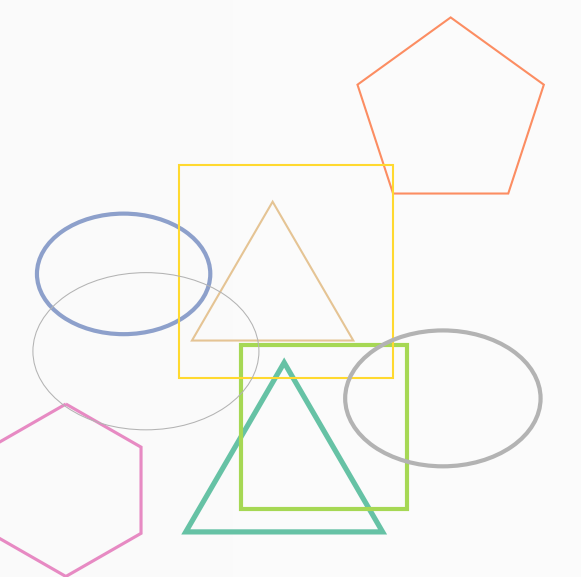[{"shape": "triangle", "thickness": 2.5, "radius": 0.98, "center": [0.489, 0.176]}, {"shape": "pentagon", "thickness": 1, "radius": 0.84, "center": [0.775, 0.8]}, {"shape": "oval", "thickness": 2, "radius": 0.75, "center": [0.213, 0.525]}, {"shape": "hexagon", "thickness": 1.5, "radius": 0.75, "center": [0.113, 0.15]}, {"shape": "square", "thickness": 2, "radius": 0.71, "center": [0.557, 0.26]}, {"shape": "square", "thickness": 1, "radius": 0.92, "center": [0.492, 0.529]}, {"shape": "triangle", "thickness": 1, "radius": 0.8, "center": [0.469, 0.49]}, {"shape": "oval", "thickness": 2, "radius": 0.84, "center": [0.762, 0.309]}, {"shape": "oval", "thickness": 0.5, "radius": 0.97, "center": [0.251, 0.391]}]